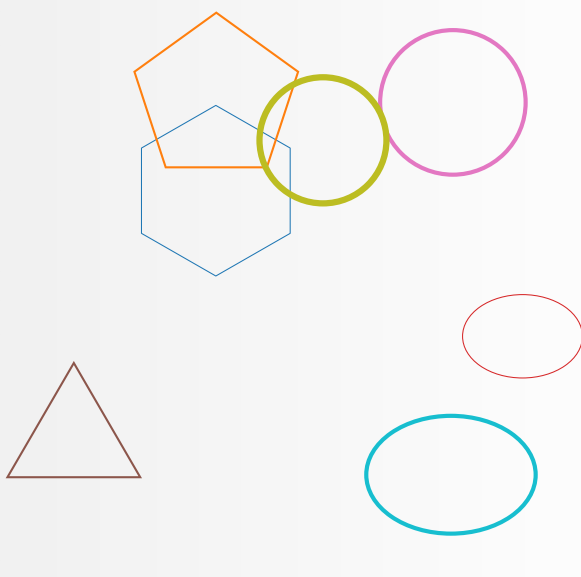[{"shape": "hexagon", "thickness": 0.5, "radius": 0.74, "center": [0.371, 0.669]}, {"shape": "pentagon", "thickness": 1, "radius": 0.74, "center": [0.372, 0.829]}, {"shape": "oval", "thickness": 0.5, "radius": 0.52, "center": [0.899, 0.417]}, {"shape": "triangle", "thickness": 1, "radius": 0.66, "center": [0.127, 0.239]}, {"shape": "circle", "thickness": 2, "radius": 0.63, "center": [0.779, 0.822]}, {"shape": "circle", "thickness": 3, "radius": 0.55, "center": [0.556, 0.756]}, {"shape": "oval", "thickness": 2, "radius": 0.73, "center": [0.776, 0.177]}]